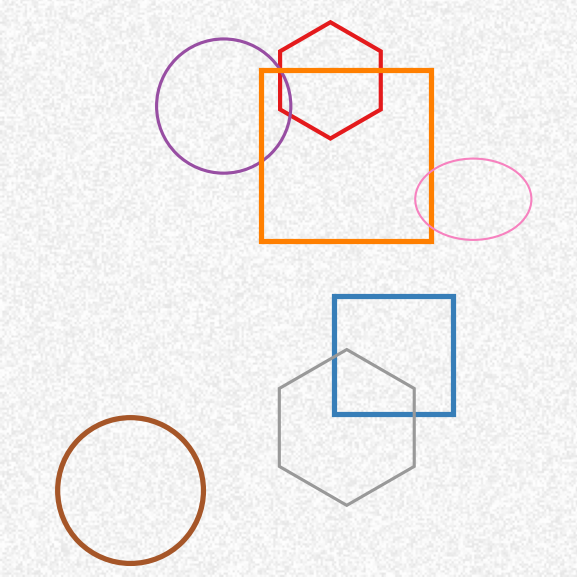[{"shape": "hexagon", "thickness": 2, "radius": 0.5, "center": [0.572, 0.86]}, {"shape": "square", "thickness": 2.5, "radius": 0.51, "center": [0.681, 0.385]}, {"shape": "circle", "thickness": 1.5, "radius": 0.58, "center": [0.387, 0.815]}, {"shape": "square", "thickness": 2.5, "radius": 0.74, "center": [0.599, 0.73]}, {"shape": "circle", "thickness": 2.5, "radius": 0.63, "center": [0.226, 0.15]}, {"shape": "oval", "thickness": 1, "radius": 0.5, "center": [0.82, 0.654]}, {"shape": "hexagon", "thickness": 1.5, "radius": 0.67, "center": [0.6, 0.259]}]